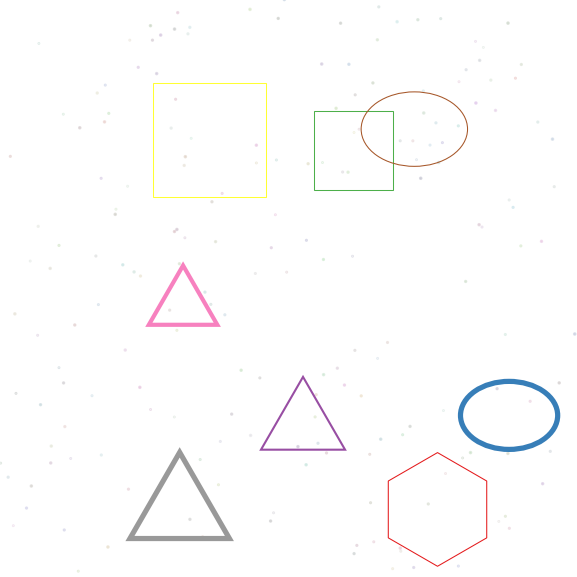[{"shape": "hexagon", "thickness": 0.5, "radius": 0.49, "center": [0.758, 0.117]}, {"shape": "oval", "thickness": 2.5, "radius": 0.42, "center": [0.882, 0.28]}, {"shape": "square", "thickness": 0.5, "radius": 0.34, "center": [0.612, 0.739]}, {"shape": "triangle", "thickness": 1, "radius": 0.42, "center": [0.525, 0.262]}, {"shape": "square", "thickness": 0.5, "radius": 0.49, "center": [0.363, 0.757]}, {"shape": "oval", "thickness": 0.5, "radius": 0.46, "center": [0.717, 0.776]}, {"shape": "triangle", "thickness": 2, "radius": 0.34, "center": [0.317, 0.471]}, {"shape": "triangle", "thickness": 2.5, "radius": 0.5, "center": [0.311, 0.116]}]